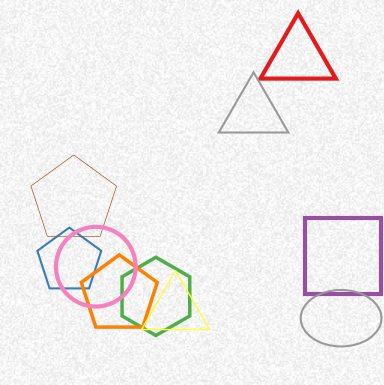[{"shape": "triangle", "thickness": 3, "radius": 0.57, "center": [0.774, 0.852]}, {"shape": "pentagon", "thickness": 1.5, "radius": 0.44, "center": [0.18, 0.322]}, {"shape": "hexagon", "thickness": 2.5, "radius": 0.51, "center": [0.405, 0.23]}, {"shape": "square", "thickness": 3, "radius": 0.49, "center": [0.891, 0.335]}, {"shape": "pentagon", "thickness": 2.5, "radius": 0.52, "center": [0.31, 0.234]}, {"shape": "triangle", "thickness": 1, "radius": 0.51, "center": [0.456, 0.195]}, {"shape": "pentagon", "thickness": 0.5, "radius": 0.58, "center": [0.192, 0.481]}, {"shape": "circle", "thickness": 3, "radius": 0.52, "center": [0.249, 0.307]}, {"shape": "triangle", "thickness": 1.5, "radius": 0.52, "center": [0.659, 0.708]}, {"shape": "oval", "thickness": 1.5, "radius": 0.52, "center": [0.886, 0.173]}]